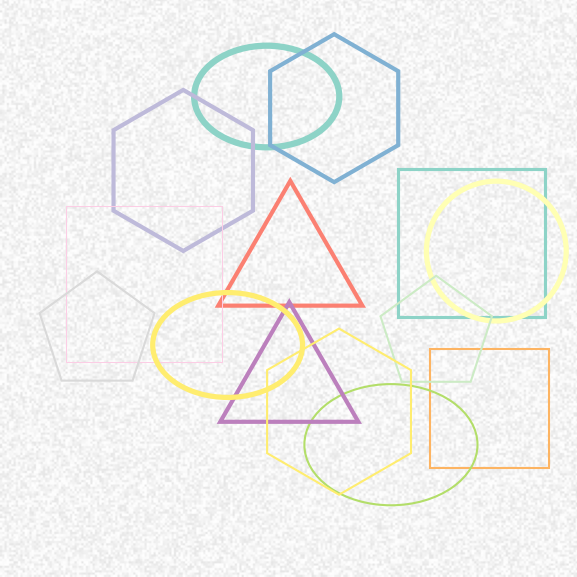[{"shape": "oval", "thickness": 3, "radius": 0.63, "center": [0.462, 0.832]}, {"shape": "square", "thickness": 1.5, "radius": 0.64, "center": [0.817, 0.578]}, {"shape": "circle", "thickness": 2.5, "radius": 0.61, "center": [0.859, 0.564]}, {"shape": "hexagon", "thickness": 2, "radius": 0.7, "center": [0.317, 0.704]}, {"shape": "triangle", "thickness": 2, "radius": 0.72, "center": [0.503, 0.542]}, {"shape": "hexagon", "thickness": 2, "radius": 0.64, "center": [0.579, 0.812]}, {"shape": "square", "thickness": 1, "radius": 0.51, "center": [0.848, 0.292]}, {"shape": "oval", "thickness": 1, "radius": 0.75, "center": [0.677, 0.229]}, {"shape": "square", "thickness": 0.5, "radius": 0.68, "center": [0.249, 0.507]}, {"shape": "pentagon", "thickness": 1, "radius": 0.52, "center": [0.168, 0.425]}, {"shape": "triangle", "thickness": 2, "radius": 0.69, "center": [0.501, 0.338]}, {"shape": "pentagon", "thickness": 1, "radius": 0.51, "center": [0.755, 0.42]}, {"shape": "hexagon", "thickness": 1, "radius": 0.72, "center": [0.587, 0.286]}, {"shape": "oval", "thickness": 2.5, "radius": 0.65, "center": [0.394, 0.402]}]